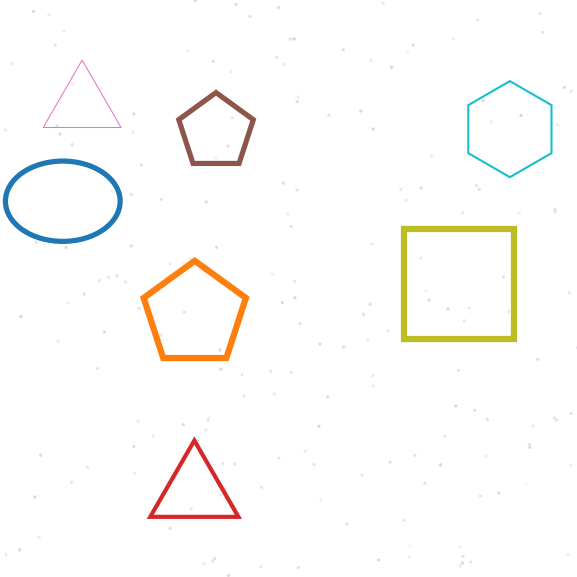[{"shape": "oval", "thickness": 2.5, "radius": 0.5, "center": [0.109, 0.651]}, {"shape": "pentagon", "thickness": 3, "radius": 0.47, "center": [0.337, 0.454]}, {"shape": "triangle", "thickness": 2, "radius": 0.44, "center": [0.337, 0.148]}, {"shape": "pentagon", "thickness": 2.5, "radius": 0.34, "center": [0.374, 0.771]}, {"shape": "triangle", "thickness": 0.5, "radius": 0.39, "center": [0.142, 0.817]}, {"shape": "square", "thickness": 3, "radius": 0.48, "center": [0.795, 0.508]}, {"shape": "hexagon", "thickness": 1, "radius": 0.42, "center": [0.883, 0.775]}]